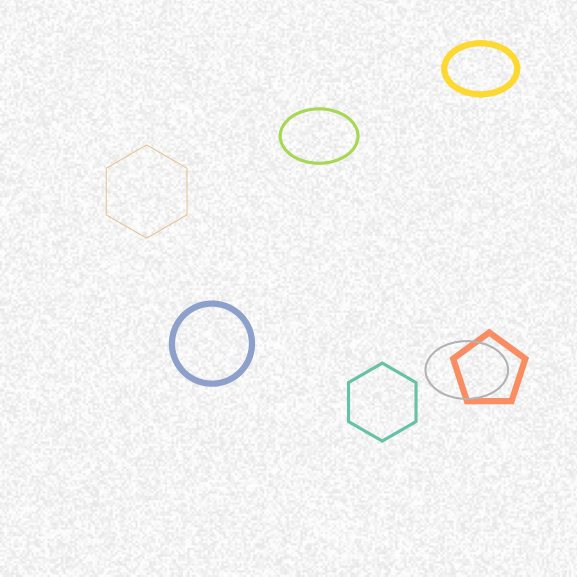[{"shape": "hexagon", "thickness": 1.5, "radius": 0.34, "center": [0.662, 0.303]}, {"shape": "pentagon", "thickness": 3, "radius": 0.33, "center": [0.847, 0.358]}, {"shape": "circle", "thickness": 3, "radius": 0.35, "center": [0.367, 0.404]}, {"shape": "oval", "thickness": 1.5, "radius": 0.34, "center": [0.553, 0.764]}, {"shape": "oval", "thickness": 3, "radius": 0.32, "center": [0.832, 0.88]}, {"shape": "hexagon", "thickness": 0.5, "radius": 0.4, "center": [0.254, 0.667]}, {"shape": "oval", "thickness": 1, "radius": 0.36, "center": [0.808, 0.358]}]